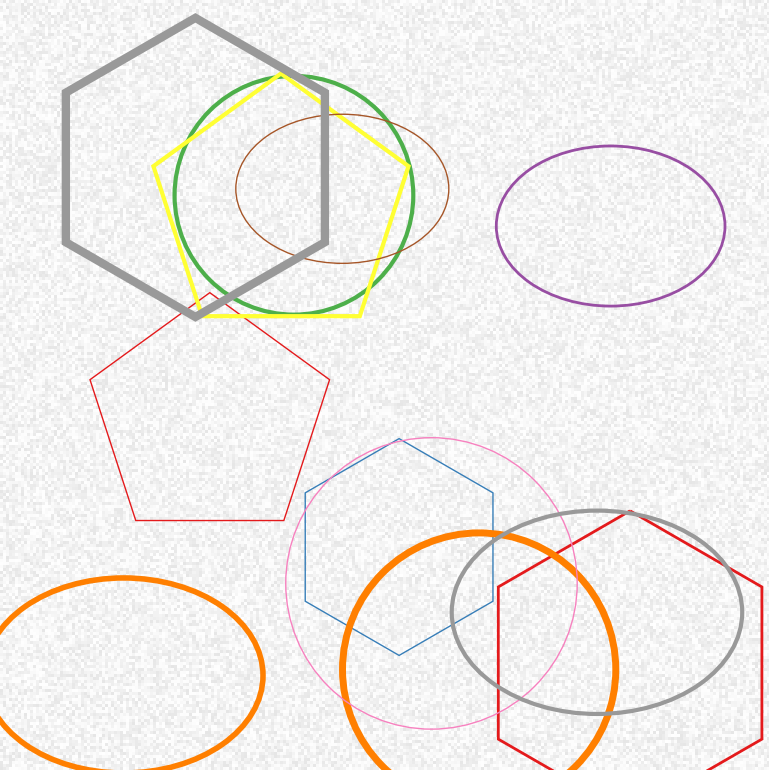[{"shape": "pentagon", "thickness": 0.5, "radius": 0.82, "center": [0.272, 0.456]}, {"shape": "hexagon", "thickness": 1, "radius": 0.99, "center": [0.818, 0.139]}, {"shape": "hexagon", "thickness": 0.5, "radius": 0.7, "center": [0.518, 0.29]}, {"shape": "circle", "thickness": 1.5, "radius": 0.78, "center": [0.382, 0.746]}, {"shape": "oval", "thickness": 1, "radius": 0.74, "center": [0.793, 0.706]}, {"shape": "circle", "thickness": 2.5, "radius": 0.89, "center": [0.622, 0.13]}, {"shape": "oval", "thickness": 2, "radius": 0.9, "center": [0.161, 0.123]}, {"shape": "pentagon", "thickness": 1.5, "radius": 0.87, "center": [0.365, 0.73]}, {"shape": "oval", "thickness": 0.5, "radius": 0.69, "center": [0.445, 0.755]}, {"shape": "circle", "thickness": 0.5, "radius": 0.95, "center": [0.56, 0.242]}, {"shape": "hexagon", "thickness": 3, "radius": 0.97, "center": [0.254, 0.783]}, {"shape": "oval", "thickness": 1.5, "radius": 0.94, "center": [0.775, 0.205]}]